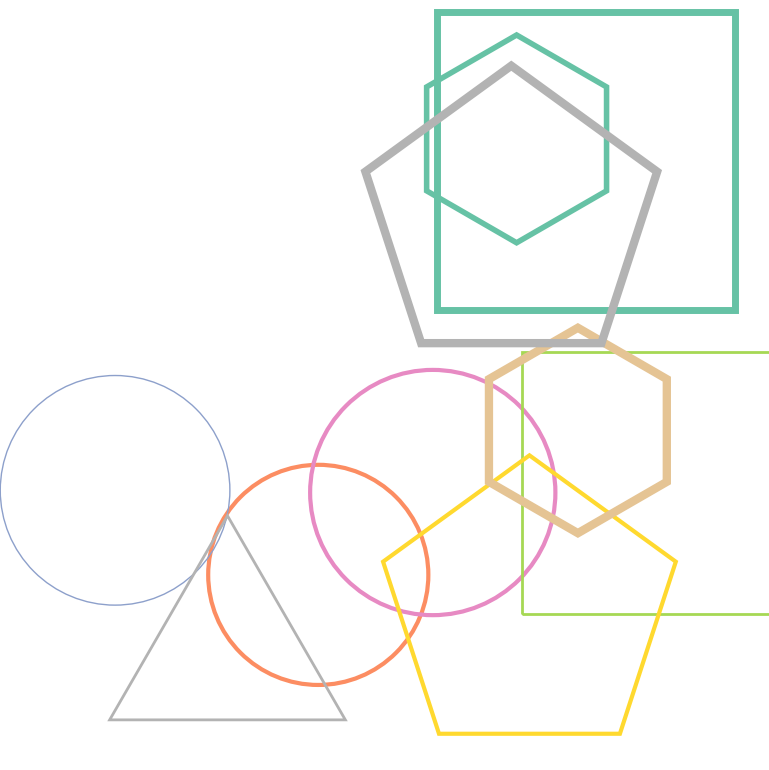[{"shape": "square", "thickness": 2.5, "radius": 0.97, "center": [0.761, 0.791]}, {"shape": "hexagon", "thickness": 2, "radius": 0.67, "center": [0.671, 0.82]}, {"shape": "circle", "thickness": 1.5, "radius": 0.71, "center": [0.413, 0.253]}, {"shape": "circle", "thickness": 0.5, "radius": 0.75, "center": [0.149, 0.363]}, {"shape": "circle", "thickness": 1.5, "radius": 0.8, "center": [0.562, 0.36]}, {"shape": "square", "thickness": 1, "radius": 0.85, "center": [0.848, 0.373]}, {"shape": "pentagon", "thickness": 1.5, "radius": 1.0, "center": [0.688, 0.209]}, {"shape": "hexagon", "thickness": 3, "radius": 0.67, "center": [0.75, 0.441]}, {"shape": "pentagon", "thickness": 3, "radius": 1.0, "center": [0.664, 0.715]}, {"shape": "triangle", "thickness": 1, "radius": 0.88, "center": [0.295, 0.153]}]